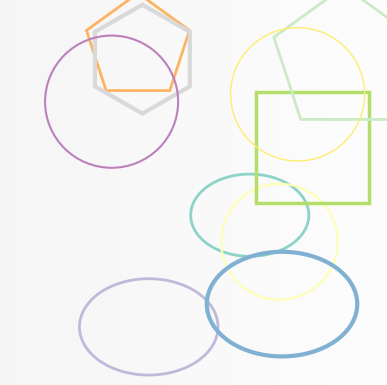[{"shape": "oval", "thickness": 2, "radius": 0.76, "center": [0.645, 0.441]}, {"shape": "circle", "thickness": 1.5, "radius": 0.75, "center": [0.721, 0.372]}, {"shape": "oval", "thickness": 2, "radius": 0.89, "center": [0.384, 0.151]}, {"shape": "oval", "thickness": 3, "radius": 0.97, "center": [0.728, 0.21]}, {"shape": "pentagon", "thickness": 2, "radius": 0.7, "center": [0.356, 0.878]}, {"shape": "square", "thickness": 2.5, "radius": 0.73, "center": [0.807, 0.617]}, {"shape": "hexagon", "thickness": 3, "radius": 0.71, "center": [0.367, 0.846]}, {"shape": "circle", "thickness": 1.5, "radius": 0.86, "center": [0.288, 0.736]}, {"shape": "pentagon", "thickness": 2, "radius": 0.95, "center": [0.888, 0.844]}, {"shape": "circle", "thickness": 1, "radius": 0.87, "center": [0.768, 0.755]}]